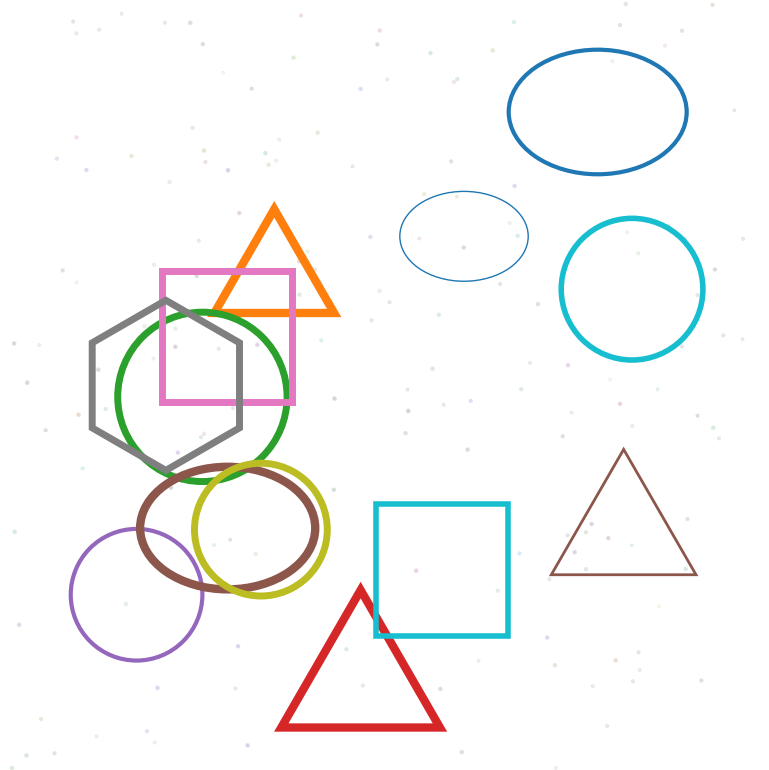[{"shape": "oval", "thickness": 0.5, "radius": 0.42, "center": [0.603, 0.693]}, {"shape": "oval", "thickness": 1.5, "radius": 0.58, "center": [0.776, 0.855]}, {"shape": "triangle", "thickness": 3, "radius": 0.45, "center": [0.356, 0.638]}, {"shape": "circle", "thickness": 2.5, "radius": 0.55, "center": [0.263, 0.485]}, {"shape": "triangle", "thickness": 3, "radius": 0.59, "center": [0.468, 0.115]}, {"shape": "circle", "thickness": 1.5, "radius": 0.43, "center": [0.177, 0.228]}, {"shape": "oval", "thickness": 3, "radius": 0.57, "center": [0.296, 0.314]}, {"shape": "triangle", "thickness": 1, "radius": 0.54, "center": [0.81, 0.308]}, {"shape": "square", "thickness": 2.5, "radius": 0.42, "center": [0.295, 0.563]}, {"shape": "hexagon", "thickness": 2.5, "radius": 0.55, "center": [0.215, 0.5]}, {"shape": "circle", "thickness": 2.5, "radius": 0.43, "center": [0.339, 0.312]}, {"shape": "circle", "thickness": 2, "radius": 0.46, "center": [0.821, 0.624]}, {"shape": "square", "thickness": 2, "radius": 0.43, "center": [0.574, 0.259]}]